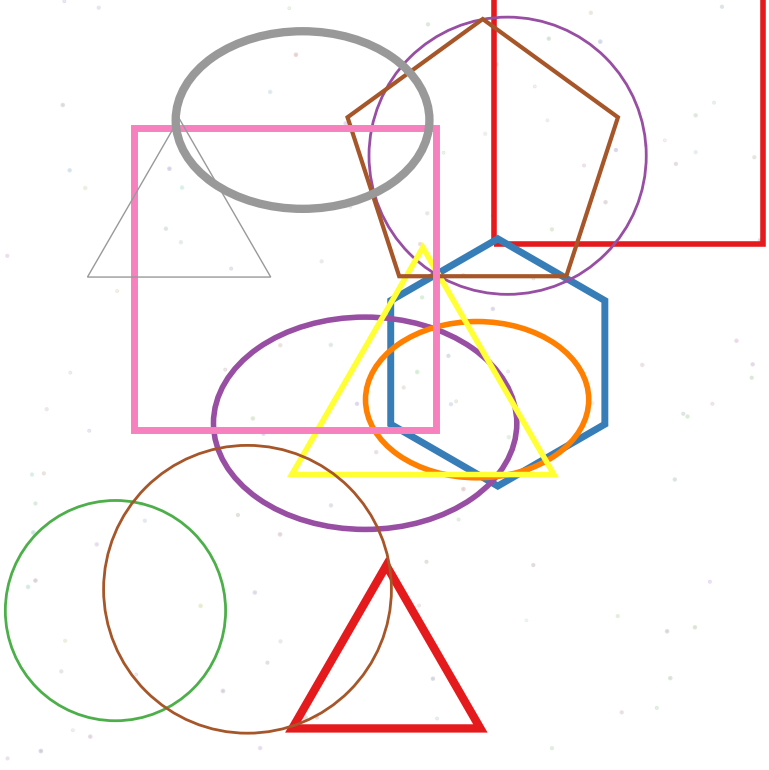[{"shape": "triangle", "thickness": 3, "radius": 0.71, "center": [0.502, 0.125]}, {"shape": "square", "thickness": 2, "radius": 0.87, "center": [0.817, 0.858]}, {"shape": "hexagon", "thickness": 2.5, "radius": 0.8, "center": [0.646, 0.529]}, {"shape": "circle", "thickness": 1, "radius": 0.72, "center": [0.15, 0.207]}, {"shape": "circle", "thickness": 1, "radius": 0.9, "center": [0.659, 0.798]}, {"shape": "oval", "thickness": 2, "radius": 0.98, "center": [0.474, 0.45]}, {"shape": "oval", "thickness": 2, "radius": 0.72, "center": [0.62, 0.481]}, {"shape": "triangle", "thickness": 2, "radius": 0.98, "center": [0.549, 0.482]}, {"shape": "pentagon", "thickness": 1.5, "radius": 0.92, "center": [0.627, 0.791]}, {"shape": "circle", "thickness": 1, "radius": 0.93, "center": [0.321, 0.235]}, {"shape": "square", "thickness": 2.5, "radius": 0.98, "center": [0.37, 0.638]}, {"shape": "oval", "thickness": 3, "radius": 0.82, "center": [0.393, 0.844]}, {"shape": "triangle", "thickness": 0.5, "radius": 0.69, "center": [0.233, 0.709]}]